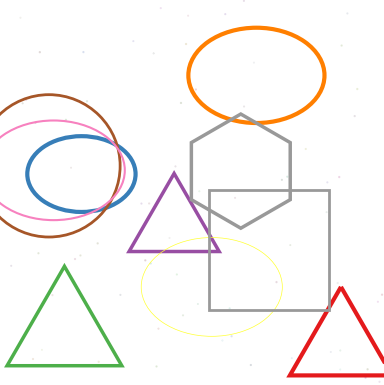[{"shape": "triangle", "thickness": 3, "radius": 0.77, "center": [0.886, 0.102]}, {"shape": "oval", "thickness": 3, "radius": 0.7, "center": [0.212, 0.548]}, {"shape": "triangle", "thickness": 2.5, "radius": 0.86, "center": [0.167, 0.136]}, {"shape": "triangle", "thickness": 2.5, "radius": 0.68, "center": [0.452, 0.414]}, {"shape": "oval", "thickness": 3, "radius": 0.88, "center": [0.666, 0.804]}, {"shape": "oval", "thickness": 0.5, "radius": 0.92, "center": [0.55, 0.255]}, {"shape": "circle", "thickness": 2, "radius": 0.92, "center": [0.127, 0.569]}, {"shape": "oval", "thickness": 1.5, "radius": 0.92, "center": [0.139, 0.558]}, {"shape": "hexagon", "thickness": 2.5, "radius": 0.74, "center": [0.625, 0.556]}, {"shape": "square", "thickness": 2, "radius": 0.78, "center": [0.7, 0.35]}]